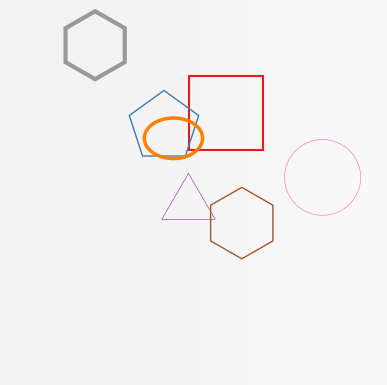[{"shape": "square", "thickness": 1.5, "radius": 0.48, "center": [0.584, 0.706]}, {"shape": "pentagon", "thickness": 1, "radius": 0.47, "center": [0.423, 0.671]}, {"shape": "triangle", "thickness": 0.5, "radius": 0.4, "center": [0.486, 0.47]}, {"shape": "oval", "thickness": 2.5, "radius": 0.38, "center": [0.448, 0.641]}, {"shape": "hexagon", "thickness": 1, "radius": 0.46, "center": [0.624, 0.421]}, {"shape": "circle", "thickness": 0.5, "radius": 0.49, "center": [0.833, 0.539]}, {"shape": "hexagon", "thickness": 3, "radius": 0.44, "center": [0.246, 0.883]}]